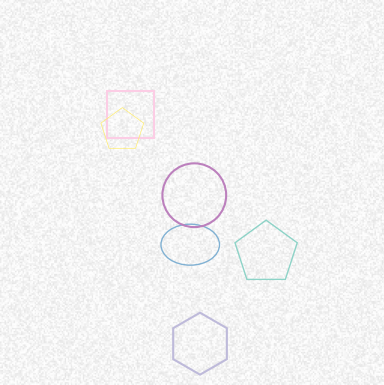[{"shape": "pentagon", "thickness": 1, "radius": 0.43, "center": [0.691, 0.343]}, {"shape": "hexagon", "thickness": 1.5, "radius": 0.4, "center": [0.52, 0.107]}, {"shape": "oval", "thickness": 1, "radius": 0.38, "center": [0.494, 0.364]}, {"shape": "square", "thickness": 1.5, "radius": 0.3, "center": [0.339, 0.701]}, {"shape": "circle", "thickness": 1.5, "radius": 0.41, "center": [0.505, 0.493]}, {"shape": "pentagon", "thickness": 0.5, "radius": 0.29, "center": [0.318, 0.662]}]